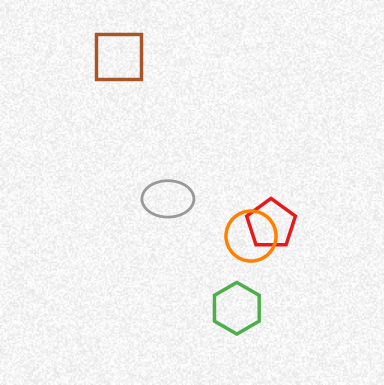[{"shape": "pentagon", "thickness": 2.5, "radius": 0.33, "center": [0.704, 0.418]}, {"shape": "hexagon", "thickness": 2.5, "radius": 0.34, "center": [0.615, 0.199]}, {"shape": "circle", "thickness": 2.5, "radius": 0.33, "center": [0.652, 0.387]}, {"shape": "square", "thickness": 2.5, "radius": 0.29, "center": [0.308, 0.853]}, {"shape": "oval", "thickness": 2, "radius": 0.34, "center": [0.436, 0.483]}]